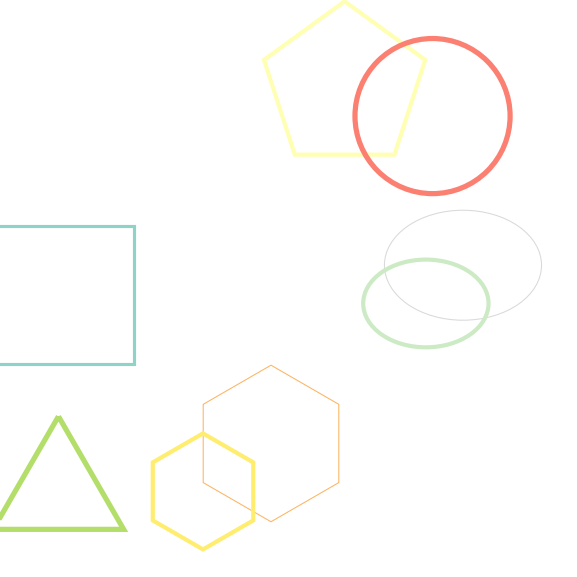[{"shape": "square", "thickness": 1.5, "radius": 0.6, "center": [0.112, 0.488]}, {"shape": "pentagon", "thickness": 2, "radius": 0.73, "center": [0.597, 0.85]}, {"shape": "circle", "thickness": 2.5, "radius": 0.67, "center": [0.749, 0.798]}, {"shape": "hexagon", "thickness": 0.5, "radius": 0.68, "center": [0.469, 0.231]}, {"shape": "triangle", "thickness": 2.5, "radius": 0.65, "center": [0.101, 0.148]}, {"shape": "oval", "thickness": 0.5, "radius": 0.68, "center": [0.802, 0.54]}, {"shape": "oval", "thickness": 2, "radius": 0.54, "center": [0.737, 0.474]}, {"shape": "hexagon", "thickness": 2, "radius": 0.5, "center": [0.352, 0.148]}]